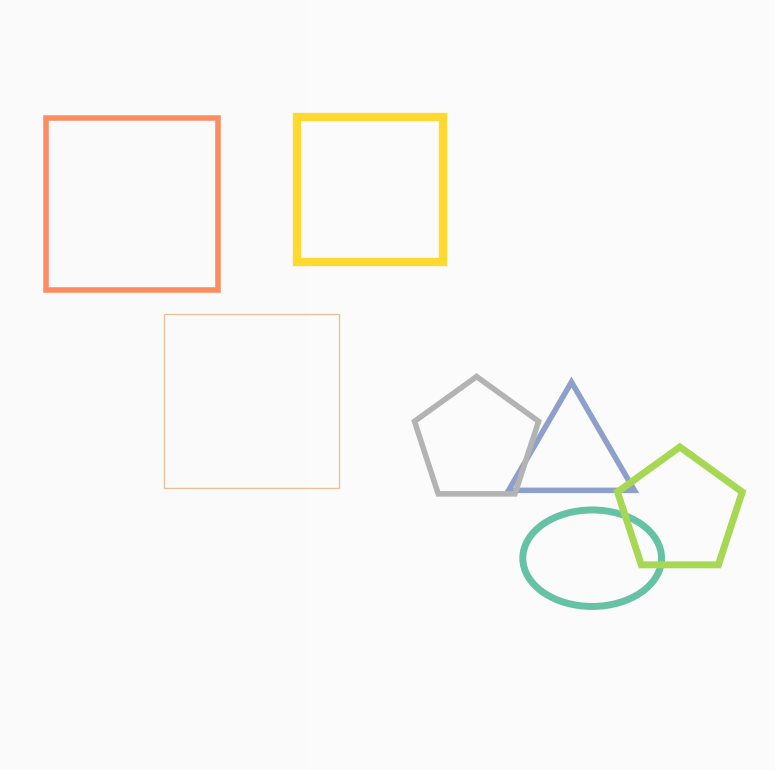[{"shape": "oval", "thickness": 2.5, "radius": 0.45, "center": [0.764, 0.275]}, {"shape": "square", "thickness": 2, "radius": 0.56, "center": [0.171, 0.735]}, {"shape": "triangle", "thickness": 2, "radius": 0.47, "center": [0.737, 0.41]}, {"shape": "pentagon", "thickness": 2.5, "radius": 0.42, "center": [0.877, 0.335]}, {"shape": "square", "thickness": 3, "radius": 0.47, "center": [0.477, 0.754]}, {"shape": "square", "thickness": 0.5, "radius": 0.56, "center": [0.325, 0.479]}, {"shape": "pentagon", "thickness": 2, "radius": 0.42, "center": [0.615, 0.427]}]